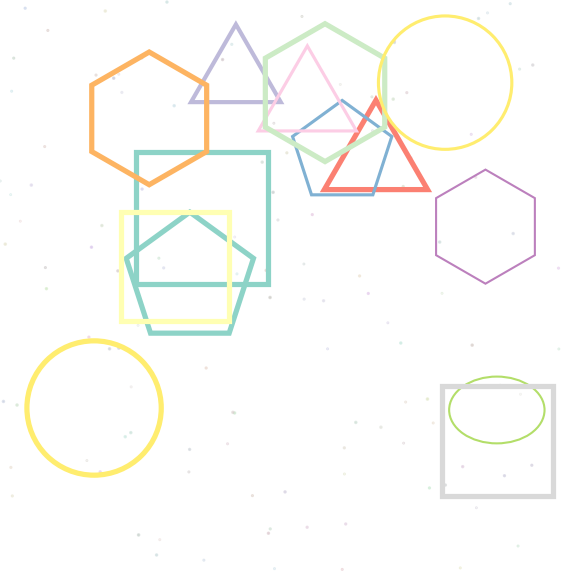[{"shape": "pentagon", "thickness": 2.5, "radius": 0.58, "center": [0.329, 0.516]}, {"shape": "square", "thickness": 2.5, "radius": 0.57, "center": [0.35, 0.621]}, {"shape": "square", "thickness": 2.5, "radius": 0.47, "center": [0.303, 0.538]}, {"shape": "triangle", "thickness": 2, "radius": 0.45, "center": [0.408, 0.867]}, {"shape": "triangle", "thickness": 2.5, "radius": 0.52, "center": [0.651, 0.722]}, {"shape": "pentagon", "thickness": 1.5, "radius": 0.45, "center": [0.593, 0.735]}, {"shape": "hexagon", "thickness": 2.5, "radius": 0.57, "center": [0.258, 0.794]}, {"shape": "oval", "thickness": 1, "radius": 0.41, "center": [0.86, 0.289]}, {"shape": "triangle", "thickness": 1.5, "radius": 0.49, "center": [0.532, 0.821]}, {"shape": "square", "thickness": 2.5, "radius": 0.48, "center": [0.861, 0.235]}, {"shape": "hexagon", "thickness": 1, "radius": 0.49, "center": [0.841, 0.607]}, {"shape": "hexagon", "thickness": 2.5, "radius": 0.6, "center": [0.563, 0.839]}, {"shape": "circle", "thickness": 1.5, "radius": 0.58, "center": [0.771, 0.856]}, {"shape": "circle", "thickness": 2.5, "radius": 0.58, "center": [0.163, 0.293]}]